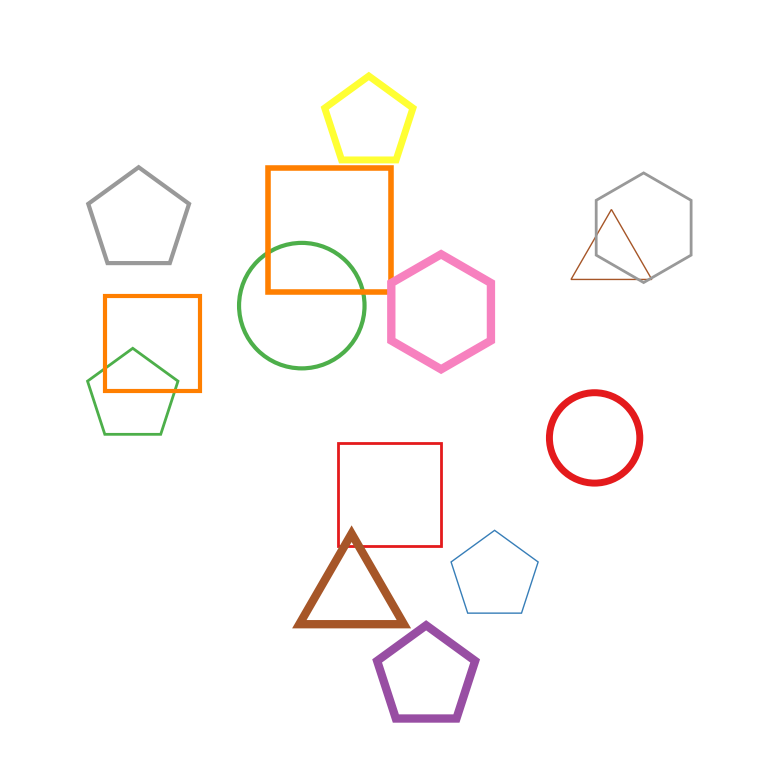[{"shape": "square", "thickness": 1, "radius": 0.34, "center": [0.506, 0.358]}, {"shape": "circle", "thickness": 2.5, "radius": 0.29, "center": [0.772, 0.431]}, {"shape": "pentagon", "thickness": 0.5, "radius": 0.3, "center": [0.642, 0.252]}, {"shape": "circle", "thickness": 1.5, "radius": 0.41, "center": [0.392, 0.603]}, {"shape": "pentagon", "thickness": 1, "radius": 0.31, "center": [0.172, 0.486]}, {"shape": "pentagon", "thickness": 3, "radius": 0.33, "center": [0.553, 0.121]}, {"shape": "square", "thickness": 2, "radius": 0.4, "center": [0.428, 0.702]}, {"shape": "square", "thickness": 1.5, "radius": 0.31, "center": [0.198, 0.554]}, {"shape": "pentagon", "thickness": 2.5, "radius": 0.3, "center": [0.479, 0.841]}, {"shape": "triangle", "thickness": 0.5, "radius": 0.3, "center": [0.794, 0.667]}, {"shape": "triangle", "thickness": 3, "radius": 0.39, "center": [0.457, 0.229]}, {"shape": "hexagon", "thickness": 3, "radius": 0.37, "center": [0.573, 0.595]}, {"shape": "hexagon", "thickness": 1, "radius": 0.36, "center": [0.836, 0.704]}, {"shape": "pentagon", "thickness": 1.5, "radius": 0.34, "center": [0.18, 0.714]}]